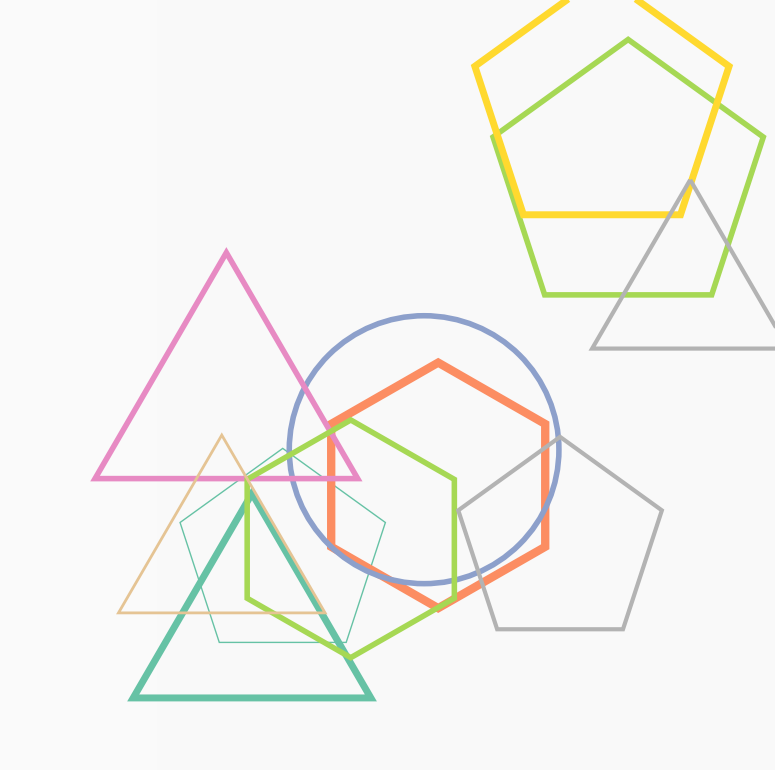[{"shape": "triangle", "thickness": 2.5, "radius": 0.89, "center": [0.325, 0.182]}, {"shape": "pentagon", "thickness": 0.5, "radius": 0.7, "center": [0.365, 0.278]}, {"shape": "hexagon", "thickness": 3, "radius": 0.8, "center": [0.565, 0.37]}, {"shape": "circle", "thickness": 2, "radius": 0.87, "center": [0.547, 0.416]}, {"shape": "triangle", "thickness": 2, "radius": 0.98, "center": [0.292, 0.476]}, {"shape": "hexagon", "thickness": 2, "radius": 0.77, "center": [0.453, 0.3]}, {"shape": "pentagon", "thickness": 2, "radius": 0.92, "center": [0.811, 0.765]}, {"shape": "pentagon", "thickness": 2.5, "radius": 0.86, "center": [0.777, 0.861]}, {"shape": "triangle", "thickness": 1, "radius": 0.77, "center": [0.286, 0.281]}, {"shape": "triangle", "thickness": 1.5, "radius": 0.73, "center": [0.891, 0.62]}, {"shape": "pentagon", "thickness": 1.5, "radius": 0.69, "center": [0.723, 0.295]}]